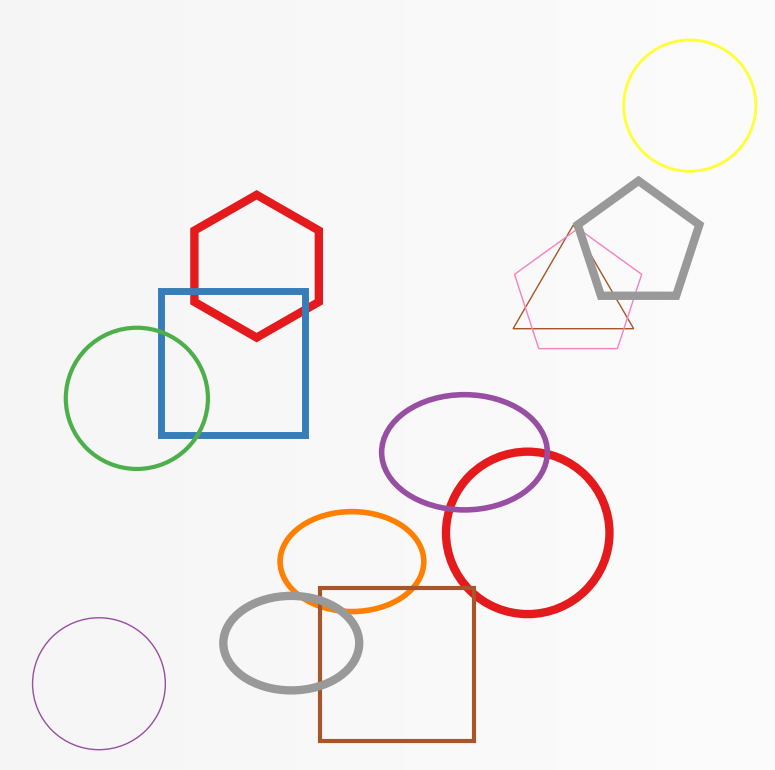[{"shape": "circle", "thickness": 3, "radius": 0.53, "center": [0.681, 0.308]}, {"shape": "hexagon", "thickness": 3, "radius": 0.46, "center": [0.331, 0.654]}, {"shape": "square", "thickness": 2.5, "radius": 0.47, "center": [0.3, 0.529]}, {"shape": "circle", "thickness": 1.5, "radius": 0.46, "center": [0.177, 0.483]}, {"shape": "oval", "thickness": 2, "radius": 0.53, "center": [0.599, 0.413]}, {"shape": "circle", "thickness": 0.5, "radius": 0.43, "center": [0.128, 0.112]}, {"shape": "oval", "thickness": 2, "radius": 0.46, "center": [0.454, 0.271]}, {"shape": "circle", "thickness": 1, "radius": 0.43, "center": [0.89, 0.863]}, {"shape": "triangle", "thickness": 0.5, "radius": 0.45, "center": [0.74, 0.618]}, {"shape": "square", "thickness": 1.5, "radius": 0.5, "center": [0.512, 0.137]}, {"shape": "pentagon", "thickness": 0.5, "radius": 0.43, "center": [0.746, 0.617]}, {"shape": "pentagon", "thickness": 3, "radius": 0.41, "center": [0.824, 0.683]}, {"shape": "oval", "thickness": 3, "radius": 0.44, "center": [0.376, 0.165]}]